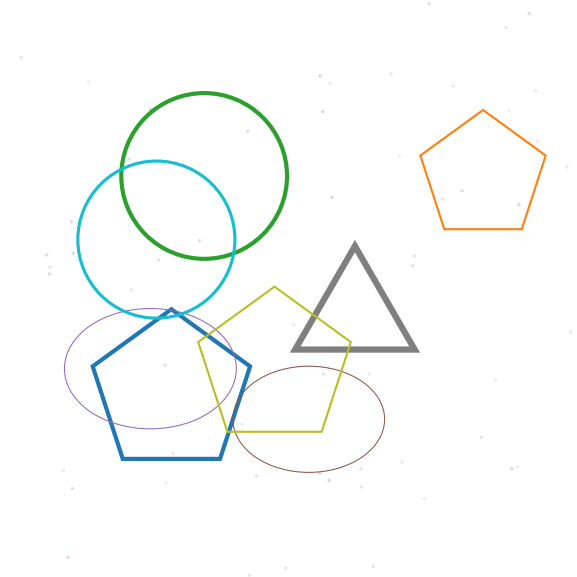[{"shape": "pentagon", "thickness": 2, "radius": 0.72, "center": [0.297, 0.32]}, {"shape": "pentagon", "thickness": 1, "radius": 0.57, "center": [0.836, 0.695]}, {"shape": "circle", "thickness": 2, "radius": 0.72, "center": [0.354, 0.694]}, {"shape": "oval", "thickness": 0.5, "radius": 0.74, "center": [0.26, 0.361]}, {"shape": "oval", "thickness": 0.5, "radius": 0.66, "center": [0.535, 0.273]}, {"shape": "triangle", "thickness": 3, "radius": 0.6, "center": [0.615, 0.454]}, {"shape": "pentagon", "thickness": 1, "radius": 0.69, "center": [0.475, 0.364]}, {"shape": "circle", "thickness": 1.5, "radius": 0.68, "center": [0.271, 0.584]}]